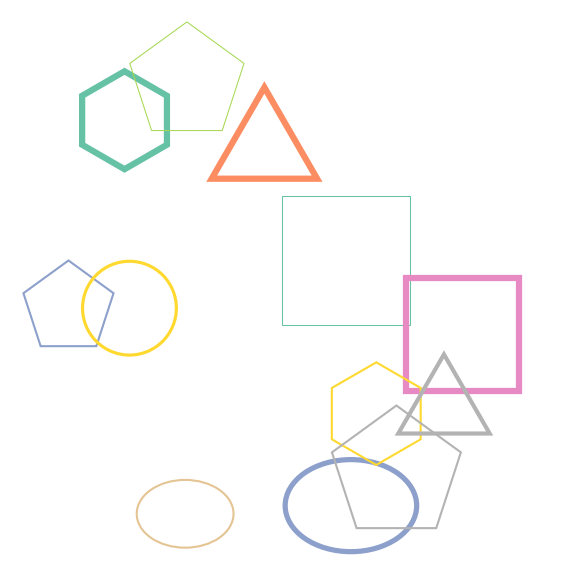[{"shape": "hexagon", "thickness": 3, "radius": 0.42, "center": [0.216, 0.791]}, {"shape": "square", "thickness": 0.5, "radius": 0.56, "center": [0.599, 0.548]}, {"shape": "triangle", "thickness": 3, "radius": 0.53, "center": [0.458, 0.742]}, {"shape": "oval", "thickness": 2.5, "radius": 0.57, "center": [0.608, 0.124]}, {"shape": "pentagon", "thickness": 1, "radius": 0.41, "center": [0.119, 0.466]}, {"shape": "square", "thickness": 3, "radius": 0.49, "center": [0.801, 0.42]}, {"shape": "pentagon", "thickness": 0.5, "radius": 0.52, "center": [0.324, 0.857]}, {"shape": "hexagon", "thickness": 1, "radius": 0.44, "center": [0.652, 0.283]}, {"shape": "circle", "thickness": 1.5, "radius": 0.41, "center": [0.224, 0.466]}, {"shape": "oval", "thickness": 1, "radius": 0.42, "center": [0.321, 0.109]}, {"shape": "pentagon", "thickness": 1, "radius": 0.59, "center": [0.686, 0.18]}, {"shape": "triangle", "thickness": 2, "radius": 0.46, "center": [0.769, 0.294]}]